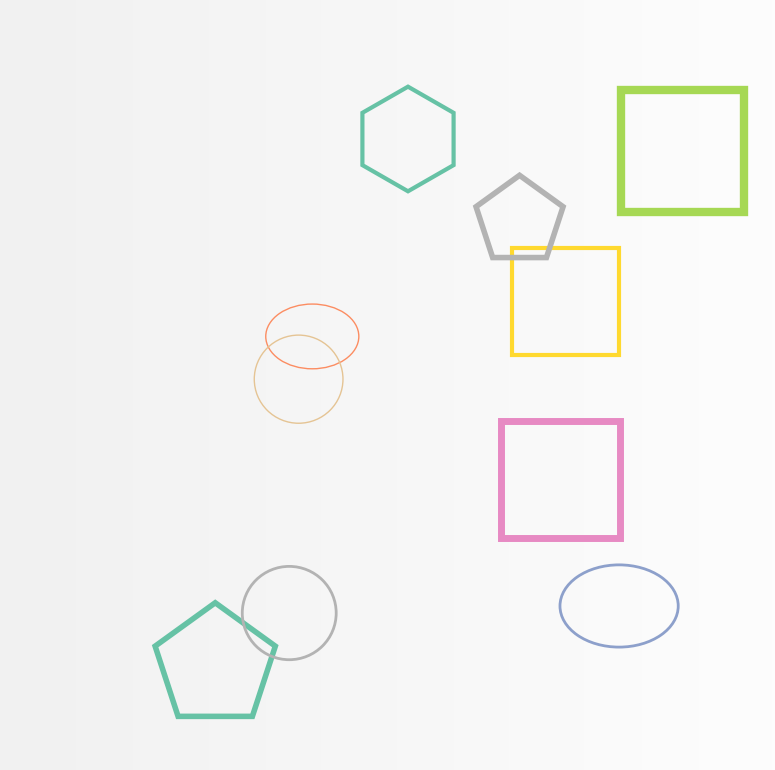[{"shape": "hexagon", "thickness": 1.5, "radius": 0.34, "center": [0.526, 0.82]}, {"shape": "pentagon", "thickness": 2, "radius": 0.41, "center": [0.278, 0.136]}, {"shape": "oval", "thickness": 0.5, "radius": 0.3, "center": [0.403, 0.563]}, {"shape": "oval", "thickness": 1, "radius": 0.38, "center": [0.799, 0.213]}, {"shape": "square", "thickness": 2.5, "radius": 0.38, "center": [0.723, 0.377]}, {"shape": "square", "thickness": 3, "radius": 0.4, "center": [0.881, 0.804]}, {"shape": "square", "thickness": 1.5, "radius": 0.35, "center": [0.73, 0.609]}, {"shape": "circle", "thickness": 0.5, "radius": 0.29, "center": [0.385, 0.508]}, {"shape": "circle", "thickness": 1, "radius": 0.3, "center": [0.373, 0.204]}, {"shape": "pentagon", "thickness": 2, "radius": 0.3, "center": [0.67, 0.713]}]